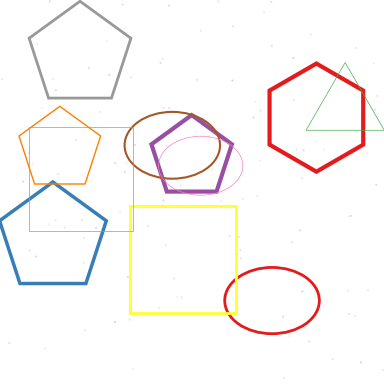[{"shape": "oval", "thickness": 2, "radius": 0.61, "center": [0.707, 0.219]}, {"shape": "hexagon", "thickness": 3, "radius": 0.7, "center": [0.822, 0.695]}, {"shape": "pentagon", "thickness": 2.5, "radius": 0.73, "center": [0.137, 0.381]}, {"shape": "triangle", "thickness": 0.5, "radius": 0.59, "center": [0.897, 0.72]}, {"shape": "pentagon", "thickness": 3, "radius": 0.55, "center": [0.498, 0.591]}, {"shape": "pentagon", "thickness": 1, "radius": 0.56, "center": [0.155, 0.612]}, {"shape": "square", "thickness": 2, "radius": 0.69, "center": [0.475, 0.326]}, {"shape": "oval", "thickness": 1.5, "radius": 0.62, "center": [0.448, 0.623]}, {"shape": "oval", "thickness": 0.5, "radius": 0.55, "center": [0.521, 0.57]}, {"shape": "square", "thickness": 0.5, "radius": 0.67, "center": [0.21, 0.534]}, {"shape": "pentagon", "thickness": 2, "radius": 0.7, "center": [0.208, 0.858]}]